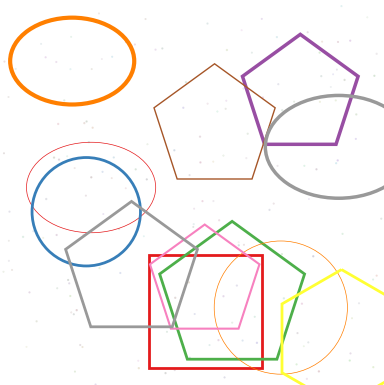[{"shape": "square", "thickness": 2, "radius": 0.73, "center": [0.534, 0.191]}, {"shape": "oval", "thickness": 0.5, "radius": 0.84, "center": [0.237, 0.513]}, {"shape": "circle", "thickness": 2, "radius": 0.7, "center": [0.224, 0.45]}, {"shape": "pentagon", "thickness": 2, "radius": 0.99, "center": [0.603, 0.227]}, {"shape": "pentagon", "thickness": 2.5, "radius": 0.79, "center": [0.78, 0.753]}, {"shape": "oval", "thickness": 3, "radius": 0.81, "center": [0.188, 0.841]}, {"shape": "circle", "thickness": 0.5, "radius": 0.86, "center": [0.729, 0.201]}, {"shape": "hexagon", "thickness": 2, "radius": 0.89, "center": [0.887, 0.121]}, {"shape": "pentagon", "thickness": 1, "radius": 0.83, "center": [0.557, 0.669]}, {"shape": "pentagon", "thickness": 1.5, "radius": 0.75, "center": [0.532, 0.267]}, {"shape": "pentagon", "thickness": 2, "radius": 0.9, "center": [0.342, 0.297]}, {"shape": "oval", "thickness": 2.5, "radius": 0.95, "center": [0.88, 0.619]}]